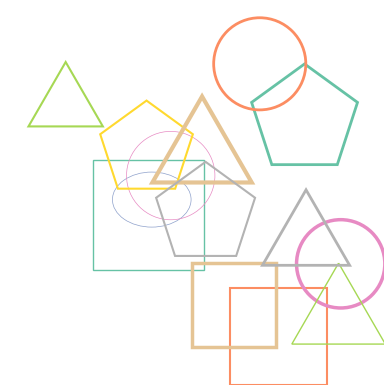[{"shape": "square", "thickness": 1, "radius": 0.72, "center": [0.386, 0.441]}, {"shape": "pentagon", "thickness": 2, "radius": 0.72, "center": [0.791, 0.689]}, {"shape": "circle", "thickness": 2, "radius": 0.6, "center": [0.675, 0.834]}, {"shape": "square", "thickness": 1.5, "radius": 0.63, "center": [0.723, 0.127]}, {"shape": "oval", "thickness": 0.5, "radius": 0.51, "center": [0.394, 0.482]}, {"shape": "circle", "thickness": 2.5, "radius": 0.57, "center": [0.885, 0.315]}, {"shape": "circle", "thickness": 0.5, "radius": 0.57, "center": [0.443, 0.544]}, {"shape": "triangle", "thickness": 1.5, "radius": 0.56, "center": [0.171, 0.727]}, {"shape": "triangle", "thickness": 1, "radius": 0.7, "center": [0.879, 0.176]}, {"shape": "pentagon", "thickness": 1.5, "radius": 0.63, "center": [0.381, 0.612]}, {"shape": "square", "thickness": 2.5, "radius": 0.55, "center": [0.608, 0.207]}, {"shape": "triangle", "thickness": 3, "radius": 0.74, "center": [0.525, 0.6]}, {"shape": "triangle", "thickness": 2, "radius": 0.65, "center": [0.795, 0.376]}, {"shape": "pentagon", "thickness": 1.5, "radius": 0.68, "center": [0.534, 0.445]}]